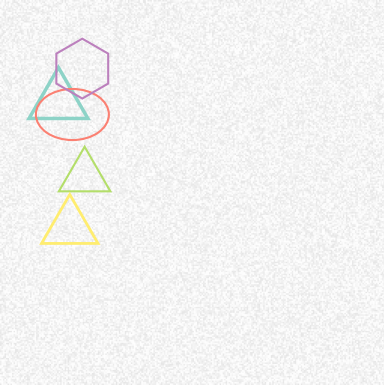[{"shape": "triangle", "thickness": 2.5, "radius": 0.44, "center": [0.152, 0.736]}, {"shape": "oval", "thickness": 1.5, "radius": 0.47, "center": [0.188, 0.703]}, {"shape": "triangle", "thickness": 1.5, "radius": 0.39, "center": [0.22, 0.542]}, {"shape": "hexagon", "thickness": 1.5, "radius": 0.39, "center": [0.214, 0.822]}, {"shape": "triangle", "thickness": 2, "radius": 0.42, "center": [0.181, 0.41]}]